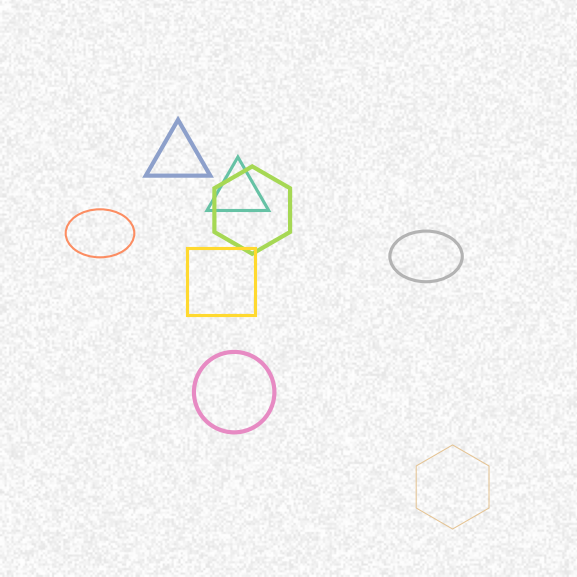[{"shape": "triangle", "thickness": 1.5, "radius": 0.31, "center": [0.412, 0.665]}, {"shape": "oval", "thickness": 1, "radius": 0.3, "center": [0.173, 0.595]}, {"shape": "triangle", "thickness": 2, "radius": 0.32, "center": [0.308, 0.727]}, {"shape": "circle", "thickness": 2, "radius": 0.35, "center": [0.405, 0.32]}, {"shape": "hexagon", "thickness": 2, "radius": 0.38, "center": [0.437, 0.635]}, {"shape": "square", "thickness": 1.5, "radius": 0.29, "center": [0.383, 0.511]}, {"shape": "hexagon", "thickness": 0.5, "radius": 0.36, "center": [0.784, 0.156]}, {"shape": "oval", "thickness": 1.5, "radius": 0.31, "center": [0.738, 0.555]}]